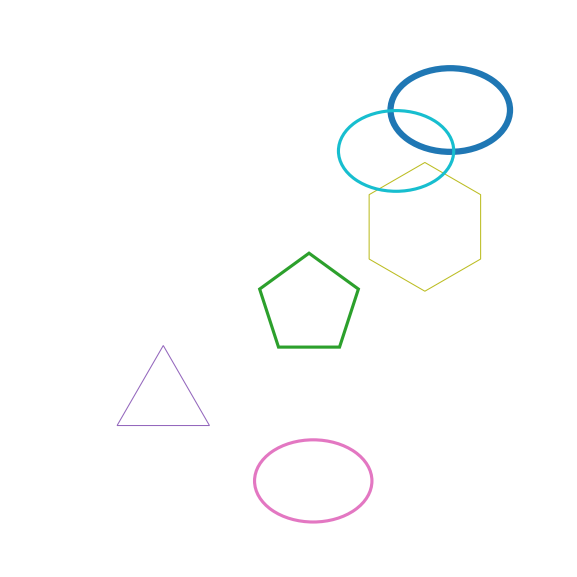[{"shape": "oval", "thickness": 3, "radius": 0.52, "center": [0.78, 0.809]}, {"shape": "pentagon", "thickness": 1.5, "radius": 0.45, "center": [0.535, 0.471]}, {"shape": "triangle", "thickness": 0.5, "radius": 0.46, "center": [0.283, 0.308]}, {"shape": "oval", "thickness": 1.5, "radius": 0.51, "center": [0.542, 0.166]}, {"shape": "hexagon", "thickness": 0.5, "radius": 0.56, "center": [0.736, 0.606]}, {"shape": "oval", "thickness": 1.5, "radius": 0.5, "center": [0.686, 0.738]}]